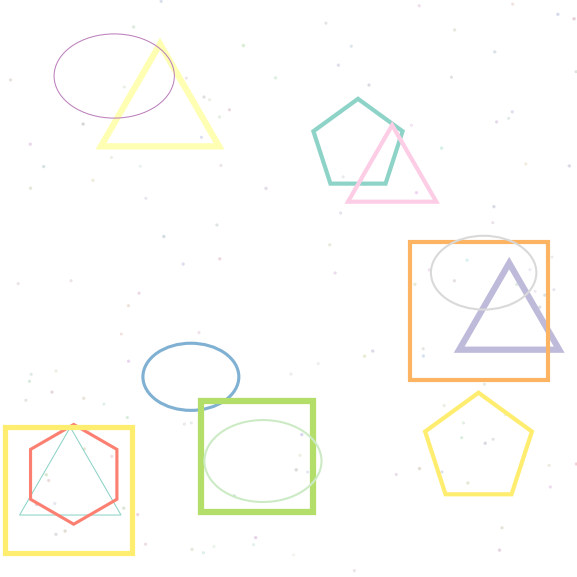[{"shape": "pentagon", "thickness": 2, "radius": 0.41, "center": [0.62, 0.747]}, {"shape": "triangle", "thickness": 0.5, "radius": 0.51, "center": [0.122, 0.158]}, {"shape": "triangle", "thickness": 3, "radius": 0.59, "center": [0.277, 0.805]}, {"shape": "triangle", "thickness": 3, "radius": 0.5, "center": [0.882, 0.444]}, {"shape": "hexagon", "thickness": 1.5, "radius": 0.43, "center": [0.128, 0.178]}, {"shape": "oval", "thickness": 1.5, "radius": 0.42, "center": [0.331, 0.347]}, {"shape": "square", "thickness": 2, "radius": 0.6, "center": [0.83, 0.461]}, {"shape": "square", "thickness": 3, "radius": 0.48, "center": [0.445, 0.208]}, {"shape": "triangle", "thickness": 2, "radius": 0.44, "center": [0.679, 0.694]}, {"shape": "oval", "thickness": 1, "radius": 0.46, "center": [0.837, 0.527]}, {"shape": "oval", "thickness": 0.5, "radius": 0.52, "center": [0.198, 0.868]}, {"shape": "oval", "thickness": 1, "radius": 0.51, "center": [0.455, 0.201]}, {"shape": "pentagon", "thickness": 2, "radius": 0.49, "center": [0.829, 0.222]}, {"shape": "square", "thickness": 2.5, "radius": 0.55, "center": [0.119, 0.15]}]